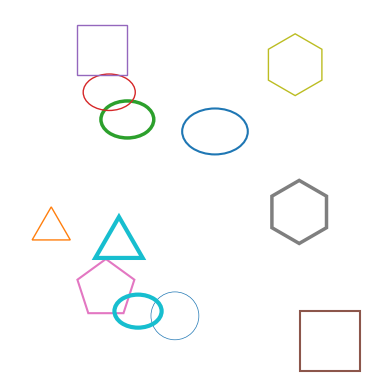[{"shape": "circle", "thickness": 0.5, "radius": 0.31, "center": [0.454, 0.18]}, {"shape": "oval", "thickness": 1.5, "radius": 0.43, "center": [0.558, 0.659]}, {"shape": "triangle", "thickness": 1, "radius": 0.29, "center": [0.133, 0.405]}, {"shape": "oval", "thickness": 2.5, "radius": 0.34, "center": [0.331, 0.69]}, {"shape": "oval", "thickness": 1, "radius": 0.34, "center": [0.284, 0.76]}, {"shape": "square", "thickness": 1, "radius": 0.33, "center": [0.266, 0.869]}, {"shape": "square", "thickness": 1.5, "radius": 0.39, "center": [0.858, 0.114]}, {"shape": "pentagon", "thickness": 1.5, "radius": 0.39, "center": [0.275, 0.249]}, {"shape": "hexagon", "thickness": 2.5, "radius": 0.41, "center": [0.777, 0.45]}, {"shape": "hexagon", "thickness": 1, "radius": 0.4, "center": [0.767, 0.832]}, {"shape": "oval", "thickness": 3, "radius": 0.31, "center": [0.359, 0.192]}, {"shape": "triangle", "thickness": 3, "radius": 0.36, "center": [0.309, 0.366]}]